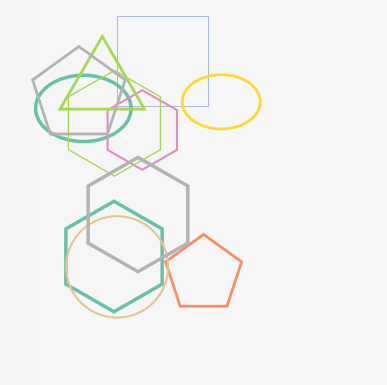[{"shape": "oval", "thickness": 2.5, "radius": 0.62, "center": [0.215, 0.718]}, {"shape": "hexagon", "thickness": 2.5, "radius": 0.72, "center": [0.294, 0.334]}, {"shape": "pentagon", "thickness": 2, "radius": 0.52, "center": [0.525, 0.288]}, {"shape": "square", "thickness": 0.5, "radius": 0.58, "center": [0.419, 0.842]}, {"shape": "hexagon", "thickness": 1.5, "radius": 0.52, "center": [0.367, 0.662]}, {"shape": "hexagon", "thickness": 1, "radius": 0.69, "center": [0.295, 0.68]}, {"shape": "triangle", "thickness": 2, "radius": 0.63, "center": [0.264, 0.78]}, {"shape": "oval", "thickness": 2, "radius": 0.5, "center": [0.571, 0.736]}, {"shape": "circle", "thickness": 1.5, "radius": 0.66, "center": [0.302, 0.307]}, {"shape": "pentagon", "thickness": 2, "radius": 0.63, "center": [0.204, 0.754]}, {"shape": "hexagon", "thickness": 2.5, "radius": 0.74, "center": [0.356, 0.443]}]